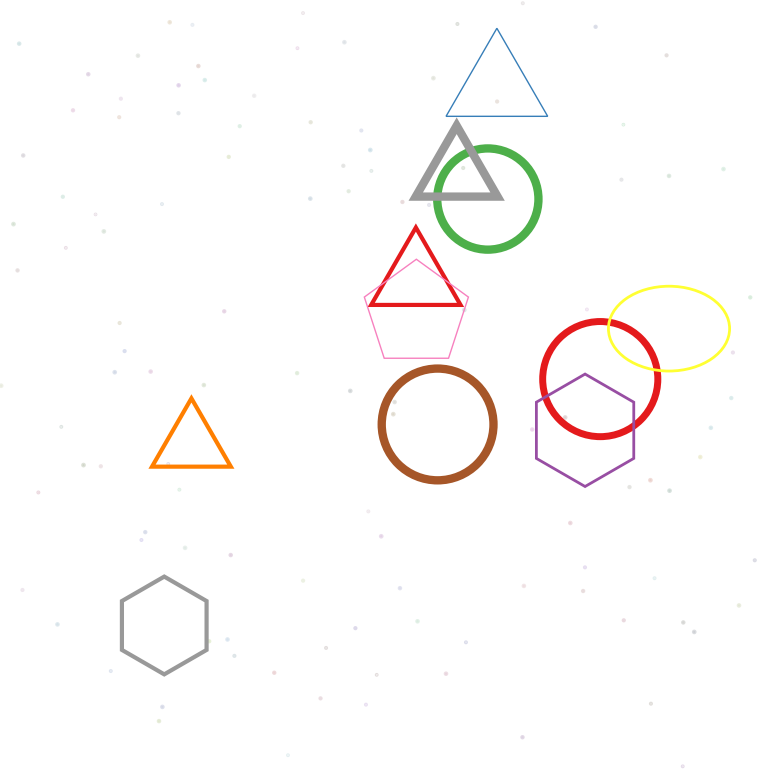[{"shape": "triangle", "thickness": 1.5, "radius": 0.34, "center": [0.54, 0.637]}, {"shape": "circle", "thickness": 2.5, "radius": 0.37, "center": [0.78, 0.508]}, {"shape": "triangle", "thickness": 0.5, "radius": 0.38, "center": [0.645, 0.887]}, {"shape": "circle", "thickness": 3, "radius": 0.33, "center": [0.634, 0.742]}, {"shape": "hexagon", "thickness": 1, "radius": 0.37, "center": [0.76, 0.441]}, {"shape": "triangle", "thickness": 1.5, "radius": 0.3, "center": [0.249, 0.424]}, {"shape": "oval", "thickness": 1, "radius": 0.39, "center": [0.869, 0.573]}, {"shape": "circle", "thickness": 3, "radius": 0.36, "center": [0.568, 0.449]}, {"shape": "pentagon", "thickness": 0.5, "radius": 0.36, "center": [0.541, 0.592]}, {"shape": "hexagon", "thickness": 1.5, "radius": 0.32, "center": [0.213, 0.188]}, {"shape": "triangle", "thickness": 3, "radius": 0.31, "center": [0.593, 0.775]}]